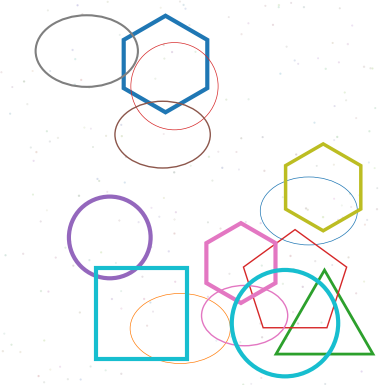[{"shape": "oval", "thickness": 0.5, "radius": 0.63, "center": [0.802, 0.452]}, {"shape": "hexagon", "thickness": 3, "radius": 0.63, "center": [0.43, 0.834]}, {"shape": "oval", "thickness": 0.5, "radius": 0.65, "center": [0.468, 0.147]}, {"shape": "triangle", "thickness": 2, "radius": 0.73, "center": [0.843, 0.153]}, {"shape": "pentagon", "thickness": 1, "radius": 0.7, "center": [0.766, 0.263]}, {"shape": "circle", "thickness": 0.5, "radius": 0.57, "center": [0.453, 0.776]}, {"shape": "circle", "thickness": 3, "radius": 0.53, "center": [0.285, 0.383]}, {"shape": "oval", "thickness": 1, "radius": 0.62, "center": [0.422, 0.65]}, {"shape": "oval", "thickness": 1, "radius": 0.56, "center": [0.635, 0.18]}, {"shape": "hexagon", "thickness": 3, "radius": 0.52, "center": [0.626, 0.317]}, {"shape": "oval", "thickness": 1.5, "radius": 0.66, "center": [0.225, 0.867]}, {"shape": "hexagon", "thickness": 2.5, "radius": 0.56, "center": [0.839, 0.513]}, {"shape": "circle", "thickness": 3, "radius": 0.69, "center": [0.74, 0.161]}, {"shape": "square", "thickness": 3, "radius": 0.59, "center": [0.367, 0.187]}]